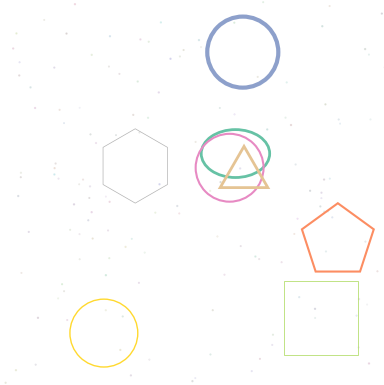[{"shape": "oval", "thickness": 2, "radius": 0.44, "center": [0.612, 0.601]}, {"shape": "pentagon", "thickness": 1.5, "radius": 0.49, "center": [0.878, 0.374]}, {"shape": "circle", "thickness": 3, "radius": 0.46, "center": [0.631, 0.865]}, {"shape": "circle", "thickness": 1.5, "radius": 0.44, "center": [0.596, 0.564]}, {"shape": "square", "thickness": 0.5, "radius": 0.48, "center": [0.833, 0.173]}, {"shape": "circle", "thickness": 1, "radius": 0.44, "center": [0.27, 0.135]}, {"shape": "triangle", "thickness": 2, "radius": 0.36, "center": [0.634, 0.548]}, {"shape": "hexagon", "thickness": 0.5, "radius": 0.48, "center": [0.351, 0.569]}]